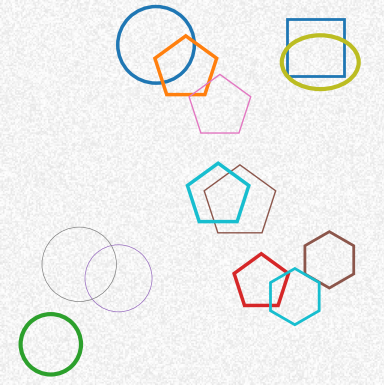[{"shape": "square", "thickness": 2, "radius": 0.37, "center": [0.819, 0.877]}, {"shape": "circle", "thickness": 2.5, "radius": 0.5, "center": [0.405, 0.884]}, {"shape": "pentagon", "thickness": 2.5, "radius": 0.42, "center": [0.483, 0.822]}, {"shape": "circle", "thickness": 3, "radius": 0.39, "center": [0.132, 0.106]}, {"shape": "pentagon", "thickness": 2.5, "radius": 0.37, "center": [0.679, 0.267]}, {"shape": "circle", "thickness": 0.5, "radius": 0.44, "center": [0.308, 0.277]}, {"shape": "hexagon", "thickness": 2, "radius": 0.37, "center": [0.855, 0.325]}, {"shape": "pentagon", "thickness": 1, "radius": 0.49, "center": [0.623, 0.474]}, {"shape": "pentagon", "thickness": 1, "radius": 0.42, "center": [0.571, 0.723]}, {"shape": "circle", "thickness": 0.5, "radius": 0.48, "center": [0.206, 0.313]}, {"shape": "oval", "thickness": 3, "radius": 0.5, "center": [0.832, 0.838]}, {"shape": "pentagon", "thickness": 2.5, "radius": 0.42, "center": [0.567, 0.492]}, {"shape": "hexagon", "thickness": 2, "radius": 0.36, "center": [0.766, 0.23]}]